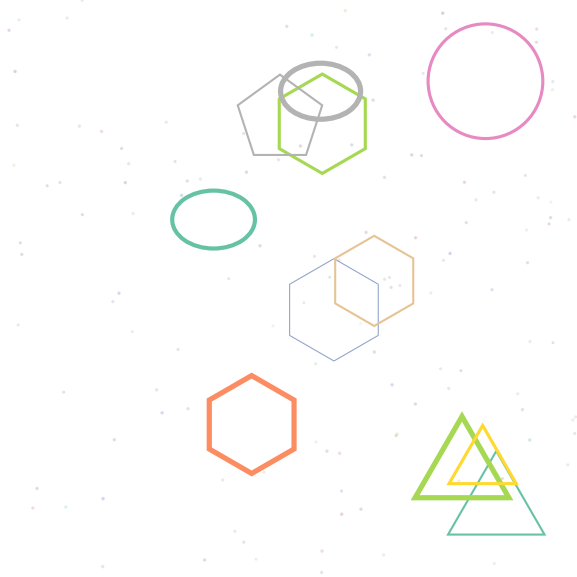[{"shape": "triangle", "thickness": 1, "radius": 0.48, "center": [0.859, 0.122]}, {"shape": "oval", "thickness": 2, "radius": 0.36, "center": [0.37, 0.619]}, {"shape": "hexagon", "thickness": 2.5, "radius": 0.42, "center": [0.436, 0.264]}, {"shape": "hexagon", "thickness": 0.5, "radius": 0.44, "center": [0.578, 0.463]}, {"shape": "circle", "thickness": 1.5, "radius": 0.5, "center": [0.841, 0.859]}, {"shape": "triangle", "thickness": 2.5, "radius": 0.47, "center": [0.8, 0.184]}, {"shape": "hexagon", "thickness": 1.5, "radius": 0.43, "center": [0.558, 0.785]}, {"shape": "triangle", "thickness": 1.5, "radius": 0.34, "center": [0.836, 0.195]}, {"shape": "hexagon", "thickness": 1, "radius": 0.39, "center": [0.648, 0.513]}, {"shape": "pentagon", "thickness": 1, "radius": 0.38, "center": [0.485, 0.793]}, {"shape": "oval", "thickness": 2.5, "radius": 0.35, "center": [0.555, 0.841]}]